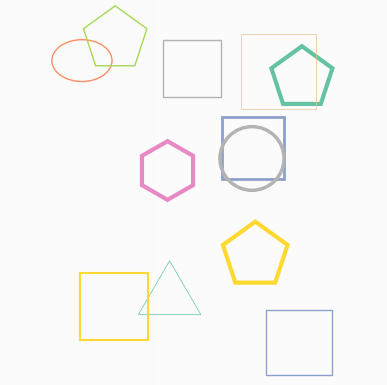[{"shape": "triangle", "thickness": 0.5, "radius": 0.47, "center": [0.438, 0.229]}, {"shape": "pentagon", "thickness": 3, "radius": 0.41, "center": [0.779, 0.797]}, {"shape": "oval", "thickness": 1, "radius": 0.39, "center": [0.211, 0.843]}, {"shape": "square", "thickness": 1, "radius": 0.43, "center": [0.773, 0.111]}, {"shape": "square", "thickness": 2, "radius": 0.4, "center": [0.652, 0.615]}, {"shape": "hexagon", "thickness": 3, "radius": 0.38, "center": [0.432, 0.557]}, {"shape": "pentagon", "thickness": 1, "radius": 0.43, "center": [0.297, 0.899]}, {"shape": "pentagon", "thickness": 3, "radius": 0.44, "center": [0.659, 0.337]}, {"shape": "square", "thickness": 1.5, "radius": 0.44, "center": [0.294, 0.203]}, {"shape": "square", "thickness": 0.5, "radius": 0.49, "center": [0.719, 0.815]}, {"shape": "circle", "thickness": 2.5, "radius": 0.41, "center": [0.65, 0.588]}, {"shape": "square", "thickness": 1, "radius": 0.37, "center": [0.496, 0.822]}]